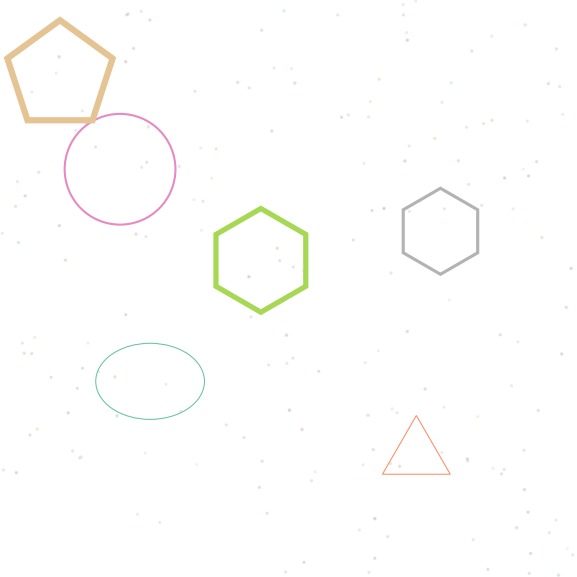[{"shape": "oval", "thickness": 0.5, "radius": 0.47, "center": [0.26, 0.339]}, {"shape": "triangle", "thickness": 0.5, "radius": 0.34, "center": [0.721, 0.212]}, {"shape": "circle", "thickness": 1, "radius": 0.48, "center": [0.208, 0.706]}, {"shape": "hexagon", "thickness": 2.5, "radius": 0.45, "center": [0.452, 0.548]}, {"shape": "pentagon", "thickness": 3, "radius": 0.48, "center": [0.104, 0.868]}, {"shape": "hexagon", "thickness": 1.5, "radius": 0.37, "center": [0.763, 0.599]}]